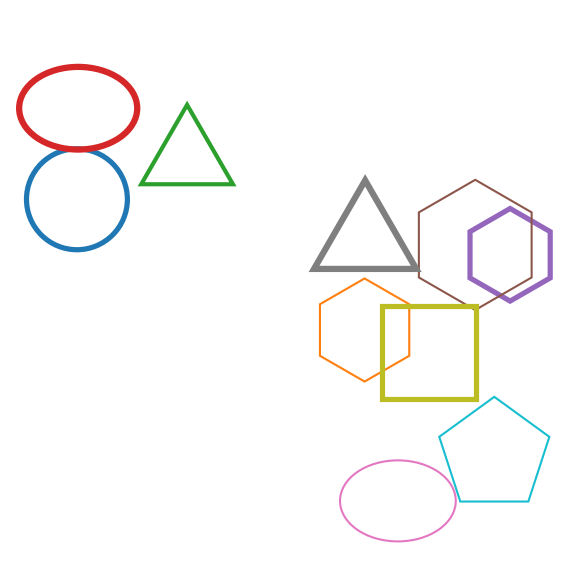[{"shape": "circle", "thickness": 2.5, "radius": 0.44, "center": [0.133, 0.654]}, {"shape": "hexagon", "thickness": 1, "radius": 0.45, "center": [0.631, 0.428]}, {"shape": "triangle", "thickness": 2, "radius": 0.46, "center": [0.324, 0.726]}, {"shape": "oval", "thickness": 3, "radius": 0.51, "center": [0.135, 0.812]}, {"shape": "hexagon", "thickness": 2.5, "radius": 0.4, "center": [0.883, 0.558]}, {"shape": "hexagon", "thickness": 1, "radius": 0.56, "center": [0.823, 0.575]}, {"shape": "oval", "thickness": 1, "radius": 0.5, "center": [0.689, 0.132]}, {"shape": "triangle", "thickness": 3, "radius": 0.51, "center": [0.632, 0.585]}, {"shape": "square", "thickness": 2.5, "radius": 0.4, "center": [0.743, 0.388]}, {"shape": "pentagon", "thickness": 1, "radius": 0.5, "center": [0.856, 0.212]}]